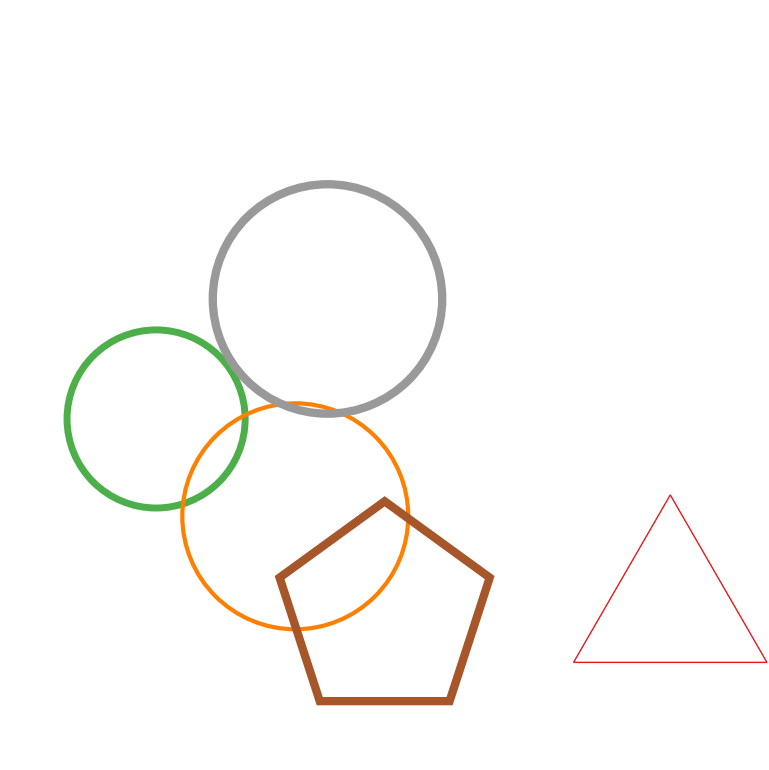[{"shape": "triangle", "thickness": 0.5, "radius": 0.72, "center": [0.87, 0.212]}, {"shape": "circle", "thickness": 2.5, "radius": 0.58, "center": [0.203, 0.456]}, {"shape": "circle", "thickness": 1.5, "radius": 0.73, "center": [0.383, 0.329]}, {"shape": "pentagon", "thickness": 3, "radius": 0.72, "center": [0.5, 0.205]}, {"shape": "circle", "thickness": 3, "radius": 0.74, "center": [0.425, 0.612]}]